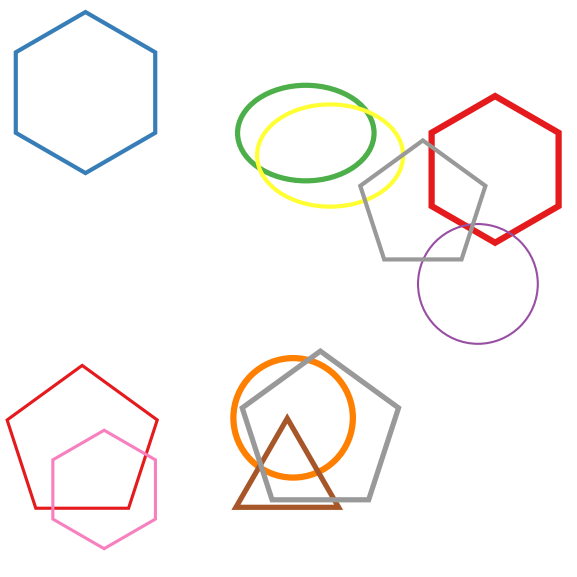[{"shape": "hexagon", "thickness": 3, "radius": 0.63, "center": [0.857, 0.706]}, {"shape": "pentagon", "thickness": 1.5, "radius": 0.68, "center": [0.142, 0.23]}, {"shape": "hexagon", "thickness": 2, "radius": 0.7, "center": [0.148, 0.839]}, {"shape": "oval", "thickness": 2.5, "radius": 0.59, "center": [0.53, 0.769]}, {"shape": "circle", "thickness": 1, "radius": 0.52, "center": [0.828, 0.507]}, {"shape": "circle", "thickness": 3, "radius": 0.52, "center": [0.508, 0.276]}, {"shape": "oval", "thickness": 2, "radius": 0.63, "center": [0.572, 0.73]}, {"shape": "triangle", "thickness": 2.5, "radius": 0.51, "center": [0.497, 0.172]}, {"shape": "hexagon", "thickness": 1.5, "radius": 0.51, "center": [0.18, 0.152]}, {"shape": "pentagon", "thickness": 2, "radius": 0.57, "center": [0.732, 0.642]}, {"shape": "pentagon", "thickness": 2.5, "radius": 0.71, "center": [0.555, 0.249]}]